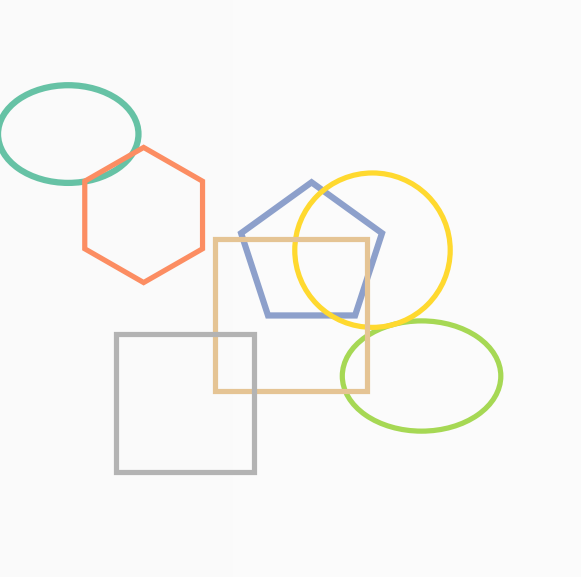[{"shape": "oval", "thickness": 3, "radius": 0.6, "center": [0.117, 0.767]}, {"shape": "hexagon", "thickness": 2.5, "radius": 0.58, "center": [0.247, 0.627]}, {"shape": "pentagon", "thickness": 3, "radius": 0.64, "center": [0.536, 0.556]}, {"shape": "oval", "thickness": 2.5, "radius": 0.68, "center": [0.725, 0.348]}, {"shape": "circle", "thickness": 2.5, "radius": 0.67, "center": [0.641, 0.566]}, {"shape": "square", "thickness": 2.5, "radius": 0.65, "center": [0.501, 0.454]}, {"shape": "square", "thickness": 2.5, "radius": 0.59, "center": [0.318, 0.301]}]